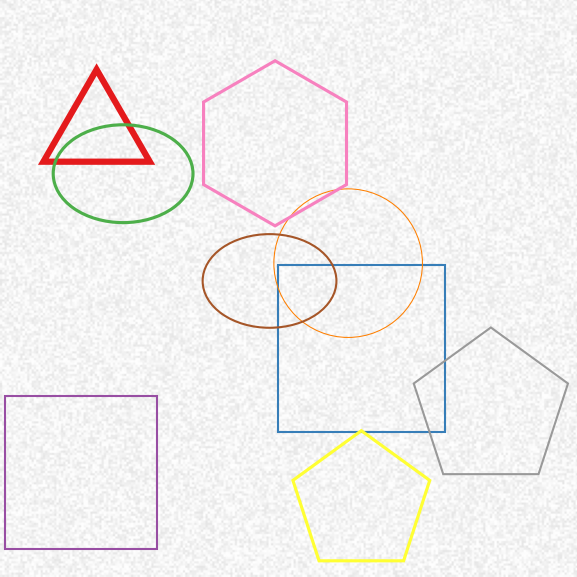[{"shape": "triangle", "thickness": 3, "radius": 0.53, "center": [0.167, 0.772]}, {"shape": "square", "thickness": 1, "radius": 0.72, "center": [0.626, 0.395]}, {"shape": "oval", "thickness": 1.5, "radius": 0.61, "center": [0.213, 0.698]}, {"shape": "square", "thickness": 1, "radius": 0.66, "center": [0.14, 0.181]}, {"shape": "circle", "thickness": 0.5, "radius": 0.64, "center": [0.603, 0.543]}, {"shape": "pentagon", "thickness": 1.5, "radius": 0.62, "center": [0.626, 0.129]}, {"shape": "oval", "thickness": 1, "radius": 0.58, "center": [0.467, 0.513]}, {"shape": "hexagon", "thickness": 1.5, "radius": 0.71, "center": [0.476, 0.751]}, {"shape": "pentagon", "thickness": 1, "radius": 0.7, "center": [0.85, 0.292]}]